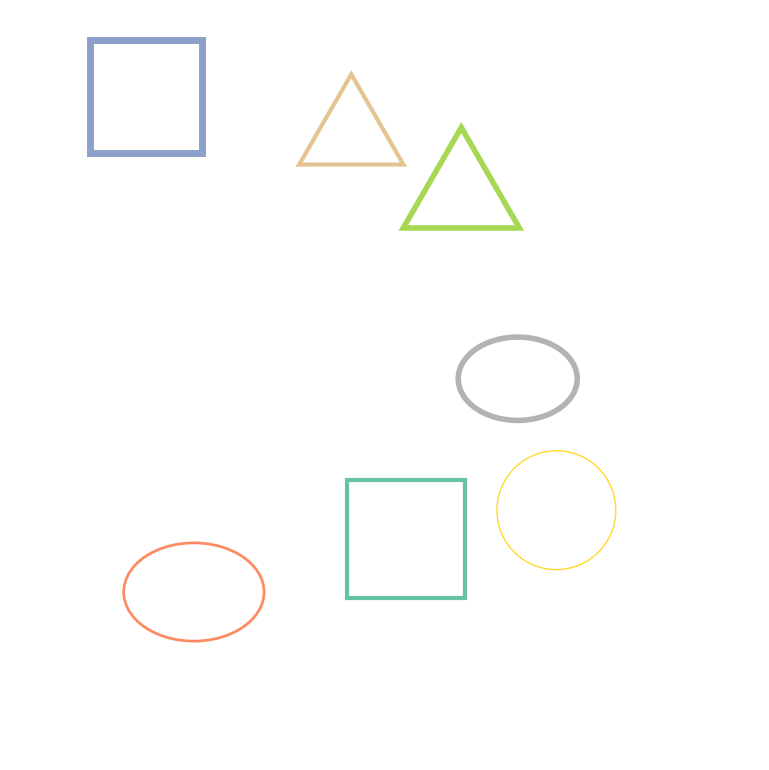[{"shape": "square", "thickness": 1.5, "radius": 0.38, "center": [0.528, 0.3]}, {"shape": "oval", "thickness": 1, "radius": 0.46, "center": [0.252, 0.231]}, {"shape": "square", "thickness": 2.5, "radius": 0.37, "center": [0.189, 0.875]}, {"shape": "triangle", "thickness": 2, "radius": 0.43, "center": [0.599, 0.747]}, {"shape": "circle", "thickness": 0.5, "radius": 0.39, "center": [0.723, 0.337]}, {"shape": "triangle", "thickness": 1.5, "radius": 0.39, "center": [0.456, 0.825]}, {"shape": "oval", "thickness": 2, "radius": 0.39, "center": [0.672, 0.508]}]